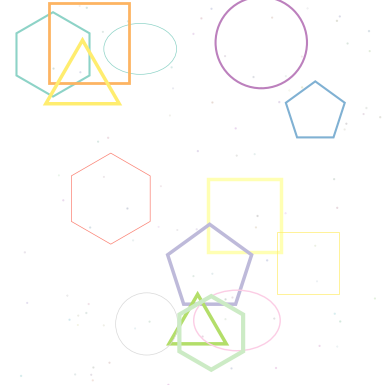[{"shape": "oval", "thickness": 0.5, "radius": 0.47, "center": [0.364, 0.873]}, {"shape": "hexagon", "thickness": 1.5, "radius": 0.55, "center": [0.138, 0.859]}, {"shape": "square", "thickness": 2.5, "radius": 0.47, "center": [0.635, 0.441]}, {"shape": "pentagon", "thickness": 2.5, "radius": 0.57, "center": [0.545, 0.303]}, {"shape": "hexagon", "thickness": 0.5, "radius": 0.59, "center": [0.288, 0.484]}, {"shape": "pentagon", "thickness": 1.5, "radius": 0.4, "center": [0.819, 0.708]}, {"shape": "square", "thickness": 2, "radius": 0.52, "center": [0.231, 0.889]}, {"shape": "triangle", "thickness": 2.5, "radius": 0.43, "center": [0.513, 0.15]}, {"shape": "oval", "thickness": 1, "radius": 0.56, "center": [0.615, 0.168]}, {"shape": "circle", "thickness": 0.5, "radius": 0.4, "center": [0.381, 0.159]}, {"shape": "circle", "thickness": 1.5, "radius": 0.59, "center": [0.679, 0.889]}, {"shape": "hexagon", "thickness": 3, "radius": 0.48, "center": [0.549, 0.135]}, {"shape": "square", "thickness": 0.5, "radius": 0.4, "center": [0.801, 0.316]}, {"shape": "triangle", "thickness": 2.5, "radius": 0.55, "center": [0.214, 0.786]}]